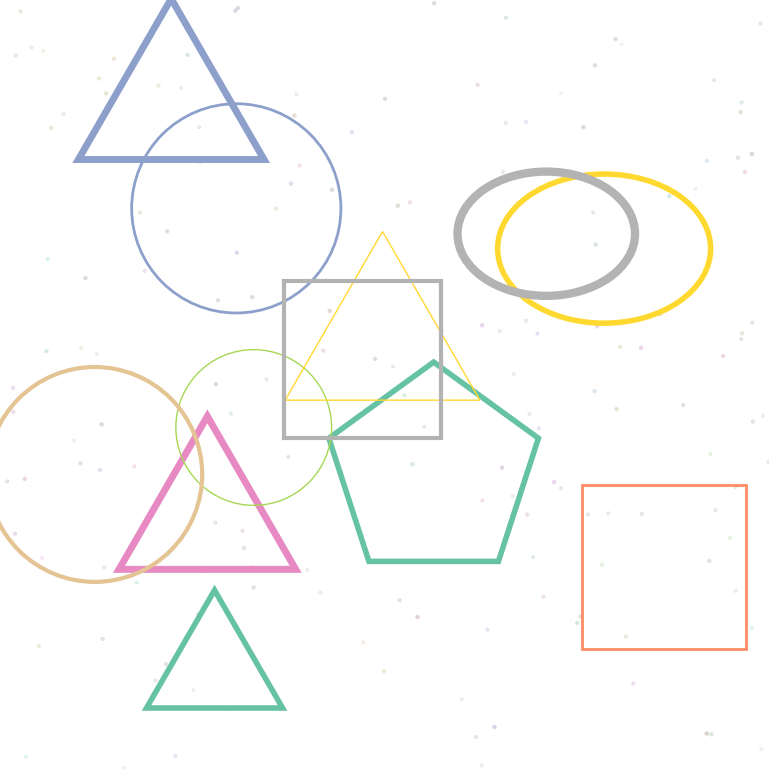[{"shape": "triangle", "thickness": 2, "radius": 0.51, "center": [0.279, 0.132]}, {"shape": "pentagon", "thickness": 2, "radius": 0.72, "center": [0.563, 0.387]}, {"shape": "square", "thickness": 1, "radius": 0.53, "center": [0.862, 0.263]}, {"shape": "circle", "thickness": 1, "radius": 0.68, "center": [0.307, 0.729]}, {"shape": "triangle", "thickness": 2.5, "radius": 0.7, "center": [0.222, 0.862]}, {"shape": "triangle", "thickness": 2.5, "radius": 0.66, "center": [0.269, 0.327]}, {"shape": "circle", "thickness": 0.5, "radius": 0.51, "center": [0.33, 0.445]}, {"shape": "triangle", "thickness": 0.5, "radius": 0.73, "center": [0.497, 0.553]}, {"shape": "oval", "thickness": 2, "radius": 0.69, "center": [0.785, 0.677]}, {"shape": "circle", "thickness": 1.5, "radius": 0.7, "center": [0.123, 0.384]}, {"shape": "oval", "thickness": 3, "radius": 0.58, "center": [0.709, 0.696]}, {"shape": "square", "thickness": 1.5, "radius": 0.51, "center": [0.471, 0.533]}]